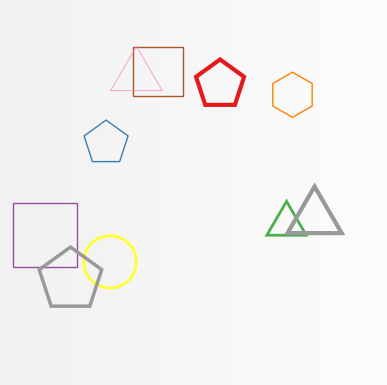[{"shape": "pentagon", "thickness": 3, "radius": 0.33, "center": [0.568, 0.78]}, {"shape": "pentagon", "thickness": 1, "radius": 0.3, "center": [0.274, 0.628]}, {"shape": "triangle", "thickness": 2, "radius": 0.29, "center": [0.739, 0.418]}, {"shape": "square", "thickness": 1, "radius": 0.41, "center": [0.117, 0.389]}, {"shape": "hexagon", "thickness": 1, "radius": 0.29, "center": [0.755, 0.754]}, {"shape": "circle", "thickness": 2, "radius": 0.34, "center": [0.284, 0.32]}, {"shape": "square", "thickness": 1, "radius": 0.32, "center": [0.408, 0.815]}, {"shape": "triangle", "thickness": 0.5, "radius": 0.39, "center": [0.352, 0.803]}, {"shape": "triangle", "thickness": 3, "radius": 0.4, "center": [0.812, 0.435]}, {"shape": "pentagon", "thickness": 2.5, "radius": 0.42, "center": [0.182, 0.273]}]